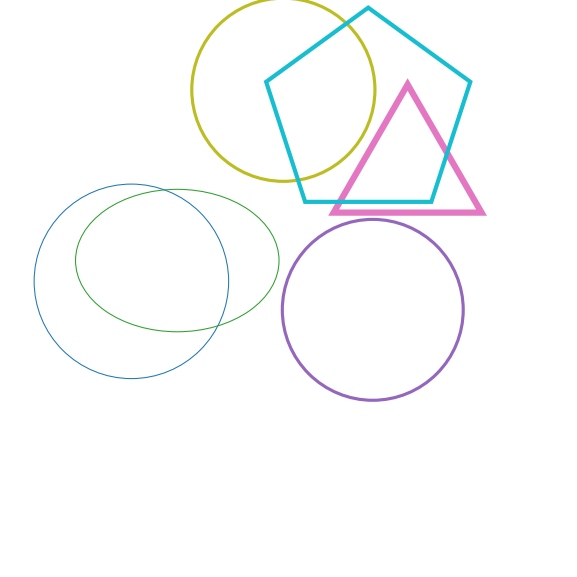[{"shape": "circle", "thickness": 0.5, "radius": 0.84, "center": [0.228, 0.512]}, {"shape": "oval", "thickness": 0.5, "radius": 0.88, "center": [0.307, 0.548]}, {"shape": "circle", "thickness": 1.5, "radius": 0.78, "center": [0.645, 0.463]}, {"shape": "triangle", "thickness": 3, "radius": 0.74, "center": [0.706, 0.705]}, {"shape": "circle", "thickness": 1.5, "radius": 0.79, "center": [0.491, 0.844]}, {"shape": "pentagon", "thickness": 2, "radius": 0.93, "center": [0.638, 0.8]}]